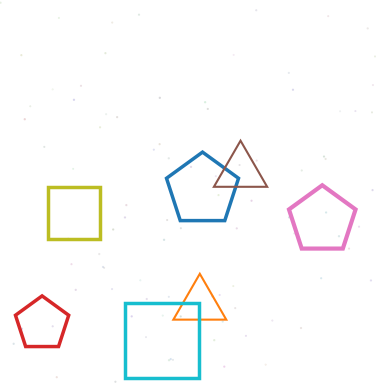[{"shape": "pentagon", "thickness": 2.5, "radius": 0.49, "center": [0.526, 0.507]}, {"shape": "triangle", "thickness": 1.5, "radius": 0.4, "center": [0.519, 0.209]}, {"shape": "pentagon", "thickness": 2.5, "radius": 0.36, "center": [0.109, 0.159]}, {"shape": "triangle", "thickness": 1.5, "radius": 0.4, "center": [0.625, 0.555]}, {"shape": "pentagon", "thickness": 3, "radius": 0.45, "center": [0.837, 0.428]}, {"shape": "square", "thickness": 2.5, "radius": 0.33, "center": [0.193, 0.447]}, {"shape": "square", "thickness": 2.5, "radius": 0.48, "center": [0.421, 0.116]}]